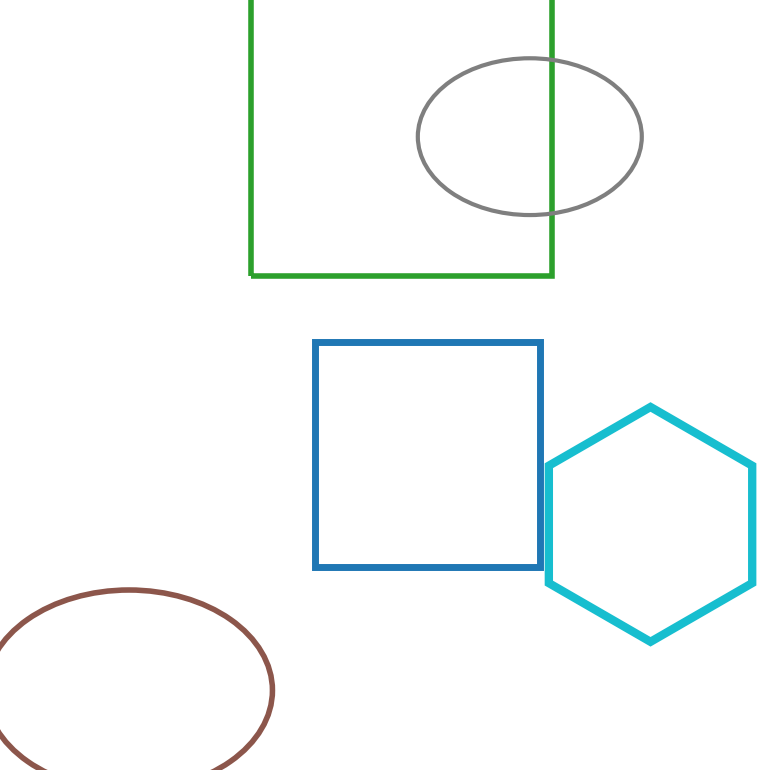[{"shape": "square", "thickness": 2.5, "radius": 0.73, "center": [0.555, 0.41]}, {"shape": "square", "thickness": 2, "radius": 0.98, "center": [0.521, 0.837]}, {"shape": "oval", "thickness": 2, "radius": 0.93, "center": [0.168, 0.103]}, {"shape": "oval", "thickness": 1.5, "radius": 0.73, "center": [0.688, 0.823]}, {"shape": "hexagon", "thickness": 3, "radius": 0.76, "center": [0.845, 0.319]}]